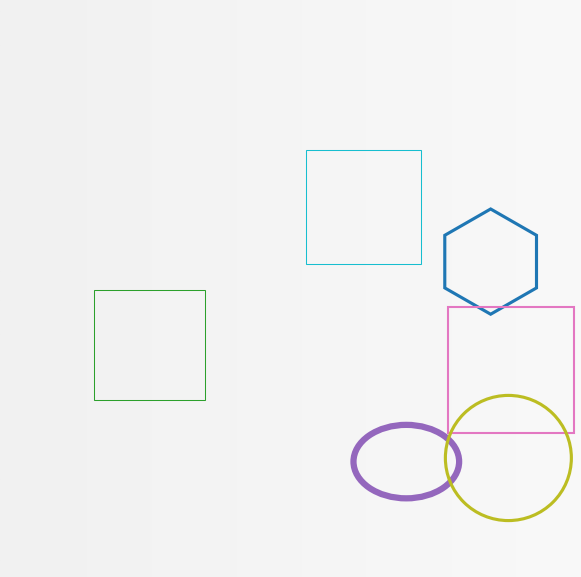[{"shape": "hexagon", "thickness": 1.5, "radius": 0.46, "center": [0.844, 0.546]}, {"shape": "square", "thickness": 0.5, "radius": 0.48, "center": [0.258, 0.401]}, {"shape": "oval", "thickness": 3, "radius": 0.45, "center": [0.699, 0.2]}, {"shape": "square", "thickness": 1, "radius": 0.54, "center": [0.879, 0.358]}, {"shape": "circle", "thickness": 1.5, "radius": 0.54, "center": [0.875, 0.206]}, {"shape": "square", "thickness": 0.5, "radius": 0.49, "center": [0.626, 0.641]}]